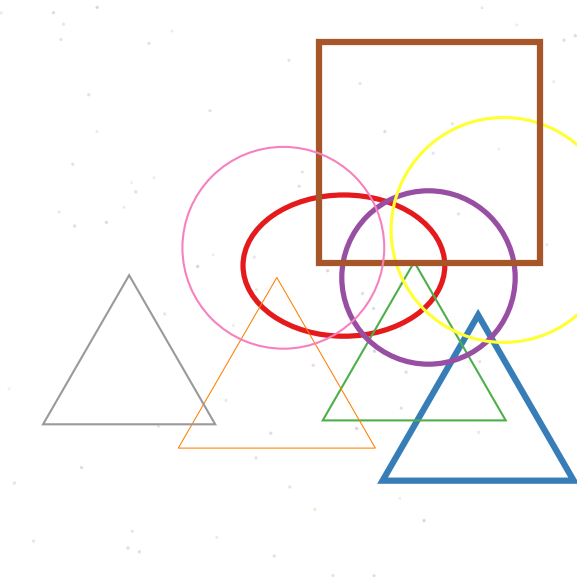[{"shape": "oval", "thickness": 2.5, "radius": 0.87, "center": [0.596, 0.539]}, {"shape": "triangle", "thickness": 3, "radius": 0.96, "center": [0.828, 0.262]}, {"shape": "triangle", "thickness": 1, "radius": 0.91, "center": [0.717, 0.363]}, {"shape": "circle", "thickness": 2.5, "radius": 0.75, "center": [0.742, 0.519]}, {"shape": "triangle", "thickness": 0.5, "radius": 0.99, "center": [0.479, 0.322]}, {"shape": "circle", "thickness": 1.5, "radius": 0.97, "center": [0.872, 0.601]}, {"shape": "square", "thickness": 3, "radius": 0.96, "center": [0.743, 0.735]}, {"shape": "circle", "thickness": 1, "radius": 0.87, "center": [0.491, 0.57]}, {"shape": "triangle", "thickness": 1, "radius": 0.86, "center": [0.224, 0.35]}]